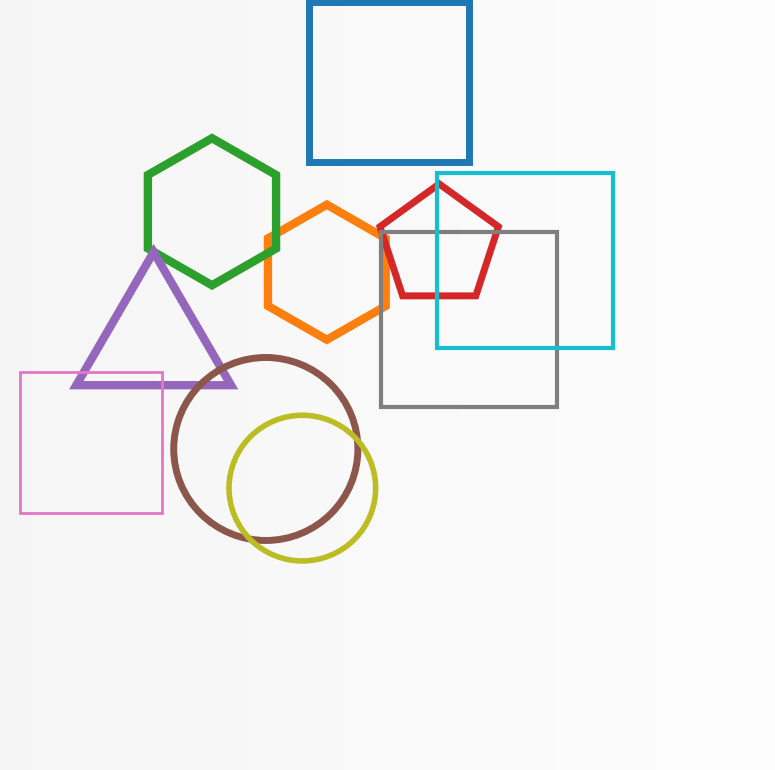[{"shape": "square", "thickness": 2.5, "radius": 0.52, "center": [0.502, 0.894]}, {"shape": "hexagon", "thickness": 3, "radius": 0.44, "center": [0.422, 0.647]}, {"shape": "hexagon", "thickness": 3, "radius": 0.48, "center": [0.274, 0.725]}, {"shape": "pentagon", "thickness": 2.5, "radius": 0.4, "center": [0.567, 0.681]}, {"shape": "triangle", "thickness": 3, "radius": 0.58, "center": [0.198, 0.557]}, {"shape": "circle", "thickness": 2.5, "radius": 0.59, "center": [0.343, 0.417]}, {"shape": "square", "thickness": 1, "radius": 0.46, "center": [0.117, 0.425]}, {"shape": "square", "thickness": 1.5, "radius": 0.57, "center": [0.605, 0.585]}, {"shape": "circle", "thickness": 2, "radius": 0.47, "center": [0.39, 0.366]}, {"shape": "square", "thickness": 1.5, "radius": 0.57, "center": [0.677, 0.662]}]